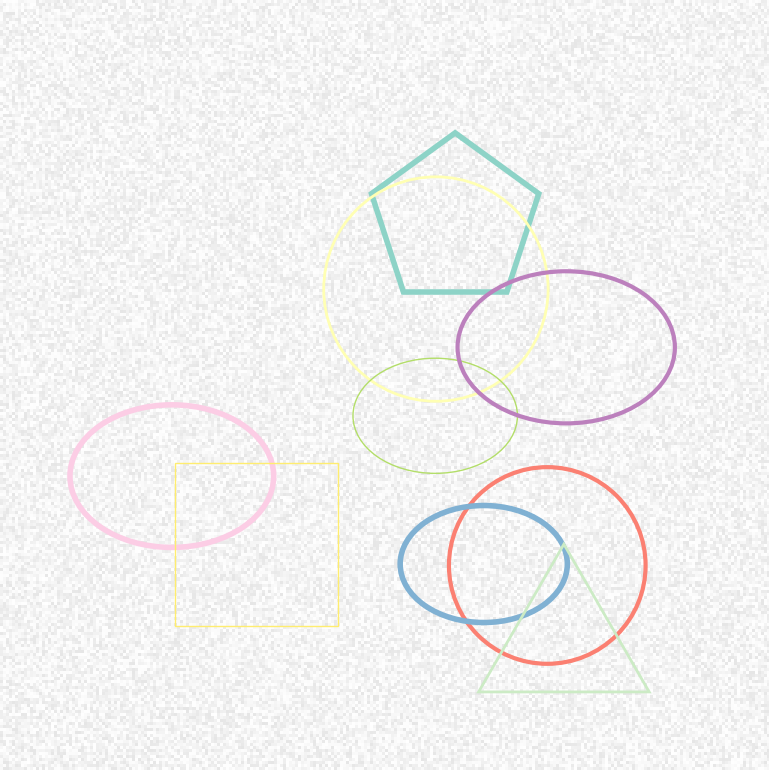[{"shape": "pentagon", "thickness": 2, "radius": 0.57, "center": [0.591, 0.713]}, {"shape": "circle", "thickness": 1, "radius": 0.73, "center": [0.566, 0.625]}, {"shape": "circle", "thickness": 1.5, "radius": 0.64, "center": [0.711, 0.266]}, {"shape": "oval", "thickness": 2, "radius": 0.54, "center": [0.628, 0.268]}, {"shape": "oval", "thickness": 0.5, "radius": 0.53, "center": [0.565, 0.46]}, {"shape": "oval", "thickness": 2, "radius": 0.66, "center": [0.223, 0.382]}, {"shape": "oval", "thickness": 1.5, "radius": 0.71, "center": [0.735, 0.549]}, {"shape": "triangle", "thickness": 1, "radius": 0.64, "center": [0.732, 0.165]}, {"shape": "square", "thickness": 0.5, "radius": 0.53, "center": [0.333, 0.293]}]